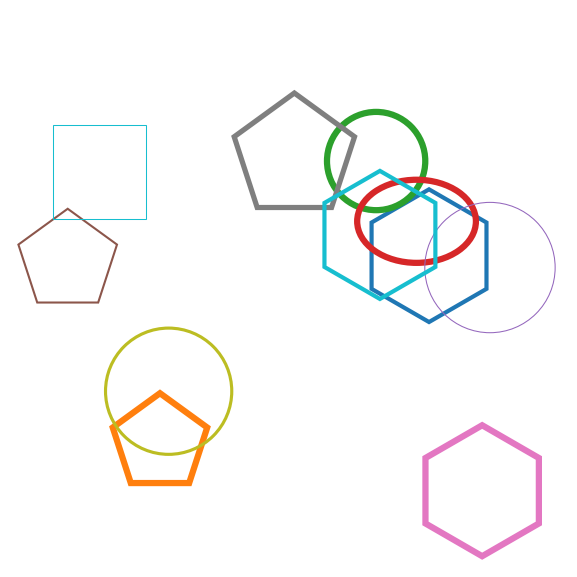[{"shape": "hexagon", "thickness": 2, "radius": 0.57, "center": [0.743, 0.556]}, {"shape": "pentagon", "thickness": 3, "radius": 0.43, "center": [0.277, 0.232]}, {"shape": "circle", "thickness": 3, "radius": 0.43, "center": [0.651, 0.72]}, {"shape": "oval", "thickness": 3, "radius": 0.51, "center": [0.721, 0.616]}, {"shape": "circle", "thickness": 0.5, "radius": 0.56, "center": [0.848, 0.536]}, {"shape": "pentagon", "thickness": 1, "radius": 0.45, "center": [0.117, 0.548]}, {"shape": "hexagon", "thickness": 3, "radius": 0.57, "center": [0.835, 0.149]}, {"shape": "pentagon", "thickness": 2.5, "radius": 0.55, "center": [0.51, 0.728]}, {"shape": "circle", "thickness": 1.5, "radius": 0.55, "center": [0.292, 0.322]}, {"shape": "square", "thickness": 0.5, "radius": 0.4, "center": [0.172, 0.702]}, {"shape": "hexagon", "thickness": 2, "radius": 0.55, "center": [0.658, 0.592]}]